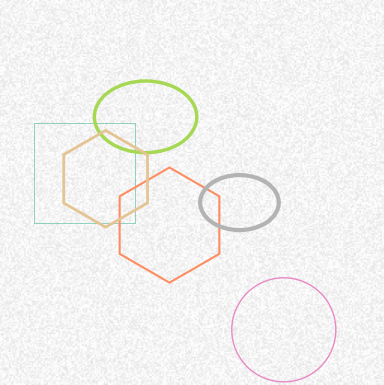[{"shape": "square", "thickness": 0.5, "radius": 0.65, "center": [0.219, 0.551]}, {"shape": "hexagon", "thickness": 1.5, "radius": 0.75, "center": [0.44, 0.415]}, {"shape": "circle", "thickness": 1, "radius": 0.68, "center": [0.737, 0.143]}, {"shape": "oval", "thickness": 2.5, "radius": 0.66, "center": [0.378, 0.696]}, {"shape": "hexagon", "thickness": 2, "radius": 0.63, "center": [0.274, 0.536]}, {"shape": "oval", "thickness": 3, "radius": 0.51, "center": [0.622, 0.474]}]